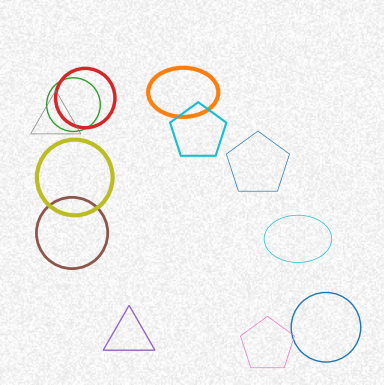[{"shape": "pentagon", "thickness": 0.5, "radius": 0.43, "center": [0.67, 0.573]}, {"shape": "circle", "thickness": 1, "radius": 0.45, "center": [0.847, 0.15]}, {"shape": "oval", "thickness": 3, "radius": 0.46, "center": [0.476, 0.76]}, {"shape": "circle", "thickness": 1, "radius": 0.35, "center": [0.191, 0.728]}, {"shape": "circle", "thickness": 2.5, "radius": 0.39, "center": [0.221, 0.745]}, {"shape": "triangle", "thickness": 1, "radius": 0.39, "center": [0.335, 0.129]}, {"shape": "circle", "thickness": 2, "radius": 0.46, "center": [0.187, 0.395]}, {"shape": "pentagon", "thickness": 0.5, "radius": 0.37, "center": [0.695, 0.105]}, {"shape": "triangle", "thickness": 0.5, "radius": 0.38, "center": [0.145, 0.69]}, {"shape": "circle", "thickness": 3, "radius": 0.49, "center": [0.194, 0.539]}, {"shape": "oval", "thickness": 0.5, "radius": 0.44, "center": [0.774, 0.38]}, {"shape": "pentagon", "thickness": 1.5, "radius": 0.38, "center": [0.515, 0.658]}]